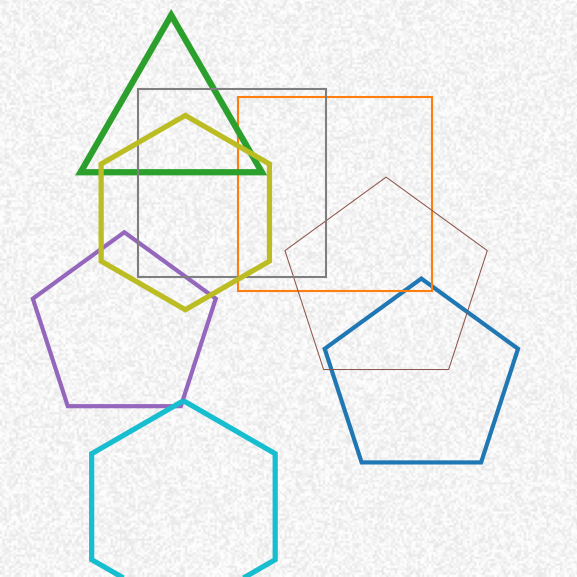[{"shape": "pentagon", "thickness": 2, "radius": 0.88, "center": [0.73, 0.341]}, {"shape": "square", "thickness": 1, "radius": 0.84, "center": [0.58, 0.663]}, {"shape": "triangle", "thickness": 3, "radius": 0.91, "center": [0.296, 0.792]}, {"shape": "pentagon", "thickness": 2, "radius": 0.83, "center": [0.215, 0.43]}, {"shape": "pentagon", "thickness": 0.5, "radius": 0.92, "center": [0.669, 0.508]}, {"shape": "square", "thickness": 1, "radius": 0.81, "center": [0.402, 0.682]}, {"shape": "hexagon", "thickness": 2.5, "radius": 0.84, "center": [0.321, 0.631]}, {"shape": "hexagon", "thickness": 2.5, "radius": 0.92, "center": [0.318, 0.122]}]